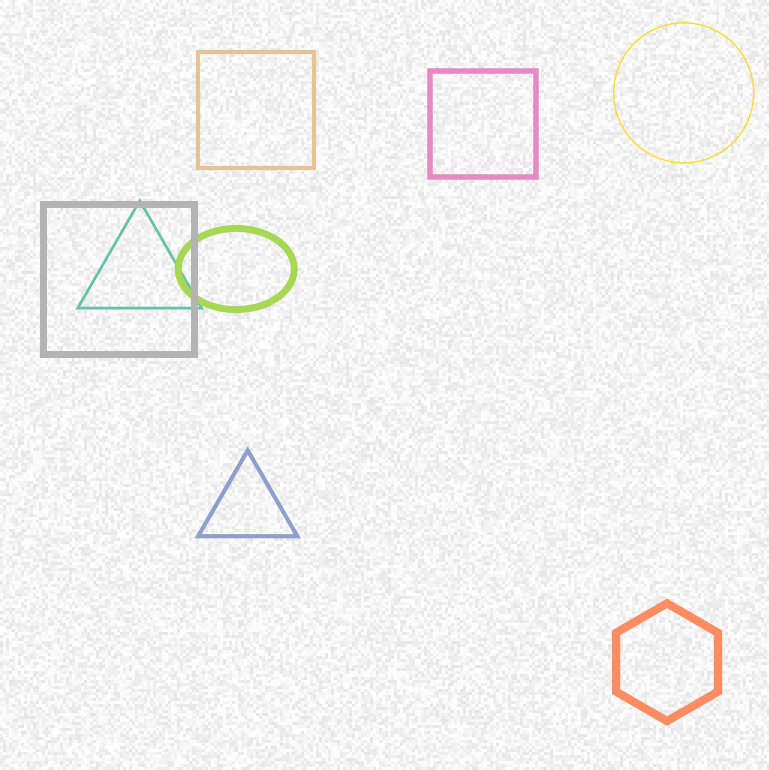[{"shape": "triangle", "thickness": 1, "radius": 0.46, "center": [0.181, 0.646]}, {"shape": "hexagon", "thickness": 3, "radius": 0.38, "center": [0.866, 0.14]}, {"shape": "triangle", "thickness": 1.5, "radius": 0.37, "center": [0.322, 0.341]}, {"shape": "square", "thickness": 2, "radius": 0.34, "center": [0.627, 0.839]}, {"shape": "oval", "thickness": 2.5, "radius": 0.38, "center": [0.307, 0.651]}, {"shape": "circle", "thickness": 0.5, "radius": 0.45, "center": [0.888, 0.879]}, {"shape": "square", "thickness": 1.5, "radius": 0.38, "center": [0.332, 0.857]}, {"shape": "square", "thickness": 2.5, "radius": 0.49, "center": [0.154, 0.637]}]